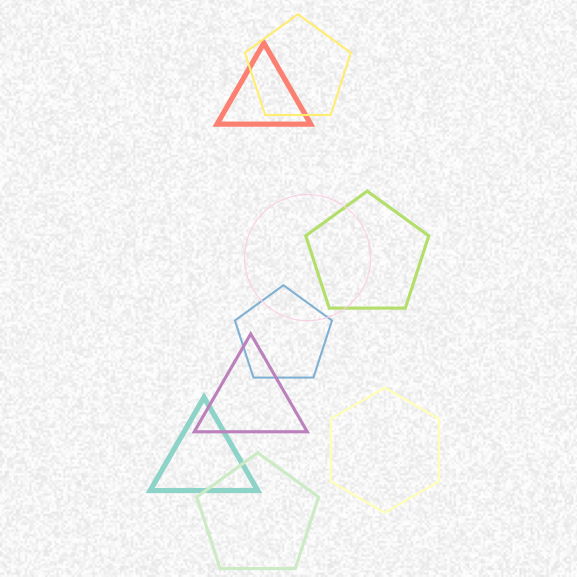[{"shape": "triangle", "thickness": 2.5, "radius": 0.54, "center": [0.353, 0.204]}, {"shape": "hexagon", "thickness": 1, "radius": 0.54, "center": [0.666, 0.22]}, {"shape": "triangle", "thickness": 2.5, "radius": 0.47, "center": [0.457, 0.831]}, {"shape": "pentagon", "thickness": 1, "radius": 0.44, "center": [0.491, 0.417]}, {"shape": "pentagon", "thickness": 1.5, "radius": 0.56, "center": [0.636, 0.556]}, {"shape": "circle", "thickness": 0.5, "radius": 0.55, "center": [0.533, 0.553]}, {"shape": "triangle", "thickness": 1.5, "radius": 0.56, "center": [0.434, 0.308]}, {"shape": "pentagon", "thickness": 1.5, "radius": 0.55, "center": [0.446, 0.104]}, {"shape": "pentagon", "thickness": 1, "radius": 0.48, "center": [0.516, 0.878]}]